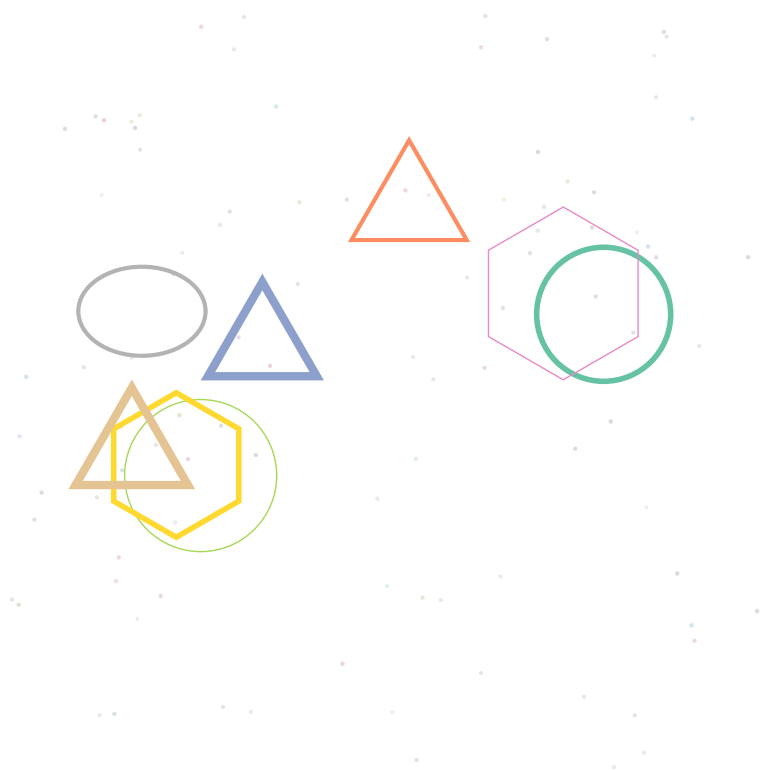[{"shape": "circle", "thickness": 2, "radius": 0.44, "center": [0.784, 0.592]}, {"shape": "triangle", "thickness": 1.5, "radius": 0.43, "center": [0.531, 0.731]}, {"shape": "triangle", "thickness": 3, "radius": 0.41, "center": [0.341, 0.552]}, {"shape": "hexagon", "thickness": 0.5, "radius": 0.56, "center": [0.732, 0.619]}, {"shape": "circle", "thickness": 0.5, "radius": 0.49, "center": [0.261, 0.382]}, {"shape": "hexagon", "thickness": 2, "radius": 0.47, "center": [0.229, 0.396]}, {"shape": "triangle", "thickness": 3, "radius": 0.42, "center": [0.171, 0.412]}, {"shape": "oval", "thickness": 1.5, "radius": 0.41, "center": [0.184, 0.596]}]